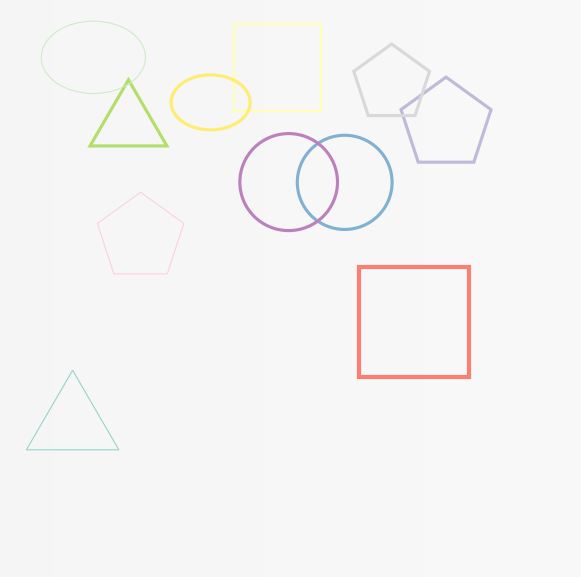[{"shape": "triangle", "thickness": 0.5, "radius": 0.46, "center": [0.125, 0.266]}, {"shape": "square", "thickness": 1, "radius": 0.38, "center": [0.477, 0.883]}, {"shape": "pentagon", "thickness": 1.5, "radius": 0.41, "center": [0.767, 0.784]}, {"shape": "square", "thickness": 2, "radius": 0.47, "center": [0.713, 0.441]}, {"shape": "circle", "thickness": 1.5, "radius": 0.41, "center": [0.593, 0.683]}, {"shape": "triangle", "thickness": 1.5, "radius": 0.38, "center": [0.221, 0.785]}, {"shape": "pentagon", "thickness": 0.5, "radius": 0.39, "center": [0.242, 0.588]}, {"shape": "pentagon", "thickness": 1.5, "radius": 0.34, "center": [0.674, 0.854]}, {"shape": "circle", "thickness": 1.5, "radius": 0.42, "center": [0.497, 0.684]}, {"shape": "oval", "thickness": 0.5, "radius": 0.45, "center": [0.161, 0.9]}, {"shape": "oval", "thickness": 1.5, "radius": 0.34, "center": [0.362, 0.822]}]